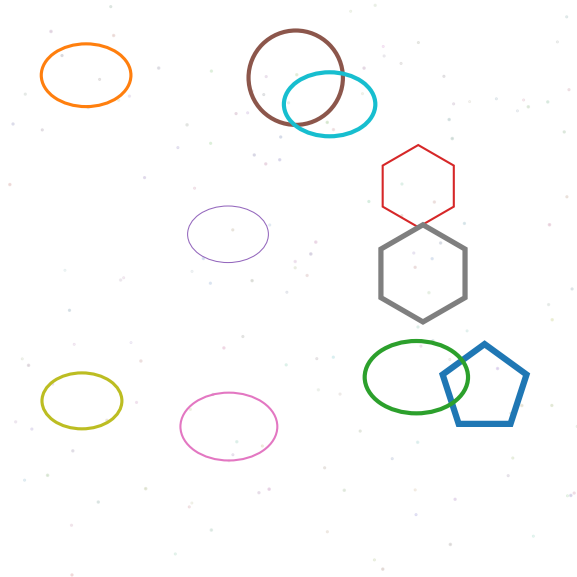[{"shape": "pentagon", "thickness": 3, "radius": 0.38, "center": [0.839, 0.327]}, {"shape": "oval", "thickness": 1.5, "radius": 0.39, "center": [0.149, 0.869]}, {"shape": "oval", "thickness": 2, "radius": 0.45, "center": [0.721, 0.346]}, {"shape": "hexagon", "thickness": 1, "radius": 0.36, "center": [0.724, 0.677]}, {"shape": "oval", "thickness": 0.5, "radius": 0.35, "center": [0.395, 0.593]}, {"shape": "circle", "thickness": 2, "radius": 0.41, "center": [0.512, 0.865]}, {"shape": "oval", "thickness": 1, "radius": 0.42, "center": [0.396, 0.26]}, {"shape": "hexagon", "thickness": 2.5, "radius": 0.42, "center": [0.732, 0.526]}, {"shape": "oval", "thickness": 1.5, "radius": 0.35, "center": [0.142, 0.305]}, {"shape": "oval", "thickness": 2, "radius": 0.4, "center": [0.571, 0.819]}]